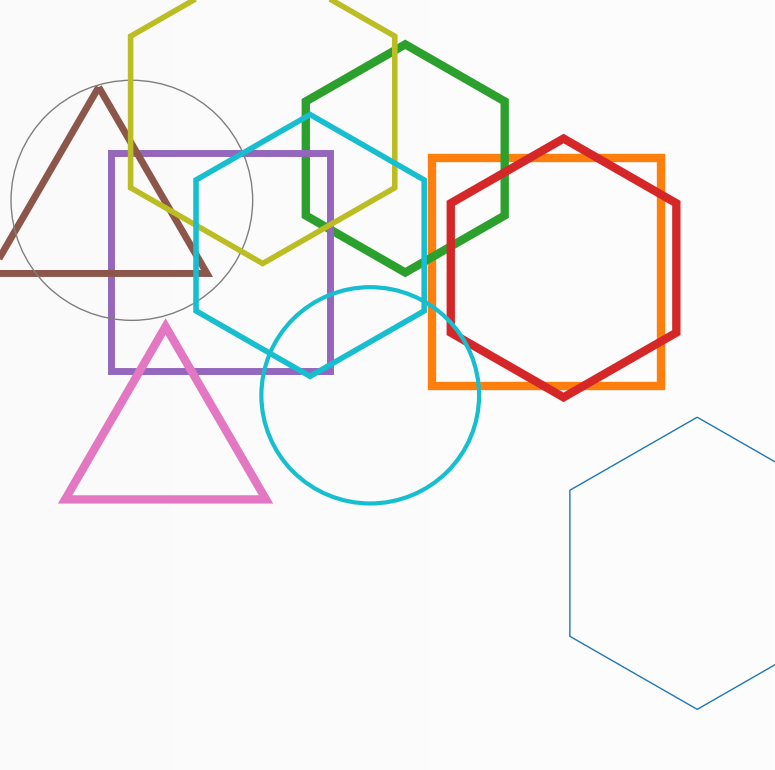[{"shape": "hexagon", "thickness": 0.5, "radius": 0.95, "center": [0.9, 0.268]}, {"shape": "square", "thickness": 3, "radius": 0.74, "center": [0.705, 0.647]}, {"shape": "hexagon", "thickness": 3, "radius": 0.74, "center": [0.523, 0.794]}, {"shape": "hexagon", "thickness": 3, "radius": 0.84, "center": [0.727, 0.652]}, {"shape": "square", "thickness": 2.5, "radius": 0.71, "center": [0.284, 0.66]}, {"shape": "triangle", "thickness": 2.5, "radius": 0.81, "center": [0.127, 0.726]}, {"shape": "triangle", "thickness": 3, "radius": 0.75, "center": [0.214, 0.426]}, {"shape": "circle", "thickness": 0.5, "radius": 0.78, "center": [0.17, 0.74]}, {"shape": "hexagon", "thickness": 2, "radius": 0.98, "center": [0.339, 0.855]}, {"shape": "circle", "thickness": 1.5, "radius": 0.7, "center": [0.478, 0.487]}, {"shape": "hexagon", "thickness": 2, "radius": 0.85, "center": [0.4, 0.681]}]